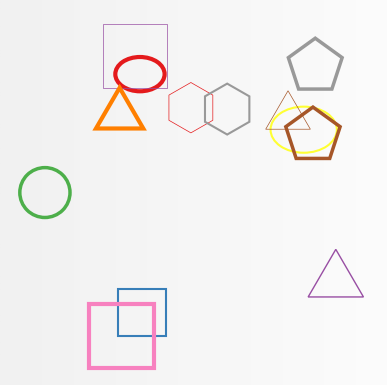[{"shape": "hexagon", "thickness": 0.5, "radius": 0.33, "center": [0.493, 0.72]}, {"shape": "oval", "thickness": 3, "radius": 0.32, "center": [0.361, 0.807]}, {"shape": "square", "thickness": 1.5, "radius": 0.3, "center": [0.367, 0.188]}, {"shape": "circle", "thickness": 2.5, "radius": 0.32, "center": [0.116, 0.5]}, {"shape": "triangle", "thickness": 1, "radius": 0.41, "center": [0.867, 0.27]}, {"shape": "square", "thickness": 0.5, "radius": 0.41, "center": [0.349, 0.855]}, {"shape": "triangle", "thickness": 3, "radius": 0.35, "center": [0.309, 0.702]}, {"shape": "oval", "thickness": 1.5, "radius": 0.43, "center": [0.784, 0.663]}, {"shape": "triangle", "thickness": 0.5, "radius": 0.33, "center": [0.743, 0.698]}, {"shape": "pentagon", "thickness": 2.5, "radius": 0.37, "center": [0.808, 0.648]}, {"shape": "square", "thickness": 3, "radius": 0.42, "center": [0.313, 0.127]}, {"shape": "pentagon", "thickness": 2.5, "radius": 0.36, "center": [0.814, 0.828]}, {"shape": "hexagon", "thickness": 1.5, "radius": 0.33, "center": [0.586, 0.717]}]